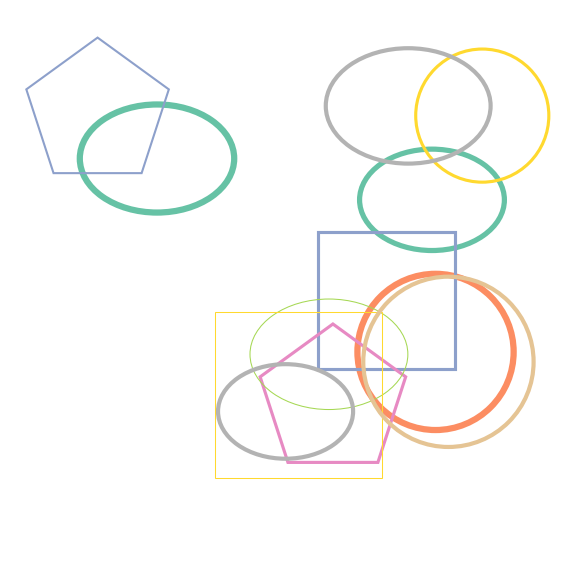[{"shape": "oval", "thickness": 3, "radius": 0.67, "center": [0.272, 0.725]}, {"shape": "oval", "thickness": 2.5, "radius": 0.63, "center": [0.748, 0.653]}, {"shape": "circle", "thickness": 3, "radius": 0.68, "center": [0.754, 0.39]}, {"shape": "pentagon", "thickness": 1, "radius": 0.65, "center": [0.169, 0.804]}, {"shape": "square", "thickness": 1.5, "radius": 0.59, "center": [0.669, 0.479]}, {"shape": "pentagon", "thickness": 1.5, "radius": 0.66, "center": [0.576, 0.306]}, {"shape": "oval", "thickness": 0.5, "radius": 0.68, "center": [0.57, 0.386]}, {"shape": "square", "thickness": 0.5, "radius": 0.72, "center": [0.517, 0.315]}, {"shape": "circle", "thickness": 1.5, "radius": 0.58, "center": [0.835, 0.799]}, {"shape": "circle", "thickness": 2, "radius": 0.74, "center": [0.777, 0.373]}, {"shape": "oval", "thickness": 2, "radius": 0.71, "center": [0.707, 0.816]}, {"shape": "oval", "thickness": 2, "radius": 0.58, "center": [0.494, 0.287]}]